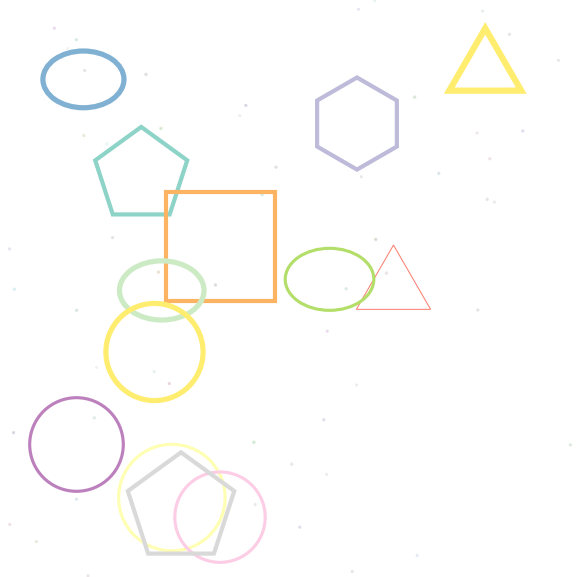[{"shape": "pentagon", "thickness": 2, "radius": 0.42, "center": [0.245, 0.696]}, {"shape": "circle", "thickness": 1.5, "radius": 0.46, "center": [0.298, 0.138]}, {"shape": "hexagon", "thickness": 2, "radius": 0.4, "center": [0.618, 0.785]}, {"shape": "triangle", "thickness": 0.5, "radius": 0.37, "center": [0.681, 0.501]}, {"shape": "oval", "thickness": 2.5, "radius": 0.35, "center": [0.144, 0.862]}, {"shape": "square", "thickness": 2, "radius": 0.47, "center": [0.381, 0.572]}, {"shape": "oval", "thickness": 1.5, "radius": 0.38, "center": [0.571, 0.515]}, {"shape": "circle", "thickness": 1.5, "radius": 0.39, "center": [0.381, 0.104]}, {"shape": "pentagon", "thickness": 2, "radius": 0.48, "center": [0.313, 0.119]}, {"shape": "circle", "thickness": 1.5, "radius": 0.41, "center": [0.132, 0.229]}, {"shape": "oval", "thickness": 2.5, "radius": 0.37, "center": [0.28, 0.496]}, {"shape": "triangle", "thickness": 3, "radius": 0.36, "center": [0.84, 0.878]}, {"shape": "circle", "thickness": 2.5, "radius": 0.42, "center": [0.268, 0.39]}]